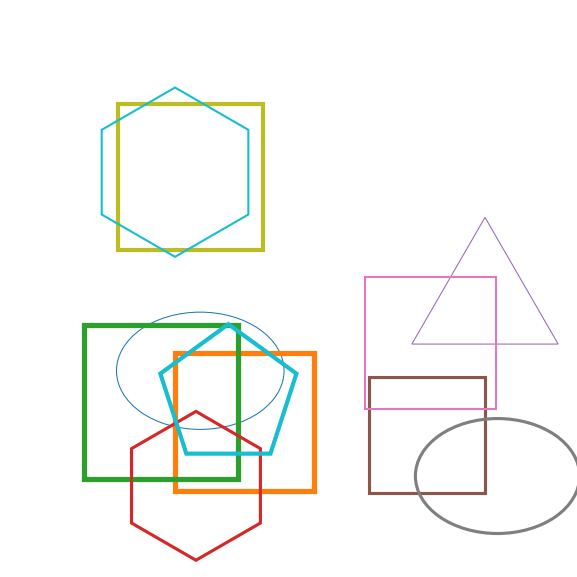[{"shape": "oval", "thickness": 0.5, "radius": 0.73, "center": [0.347, 0.357]}, {"shape": "square", "thickness": 2.5, "radius": 0.6, "center": [0.424, 0.268]}, {"shape": "square", "thickness": 2.5, "radius": 0.67, "center": [0.279, 0.302]}, {"shape": "hexagon", "thickness": 1.5, "radius": 0.64, "center": [0.339, 0.158]}, {"shape": "triangle", "thickness": 0.5, "radius": 0.73, "center": [0.84, 0.476]}, {"shape": "square", "thickness": 1.5, "radius": 0.5, "center": [0.74, 0.246]}, {"shape": "square", "thickness": 1, "radius": 0.57, "center": [0.745, 0.406]}, {"shape": "oval", "thickness": 1.5, "radius": 0.71, "center": [0.861, 0.175]}, {"shape": "square", "thickness": 2, "radius": 0.63, "center": [0.33, 0.692]}, {"shape": "hexagon", "thickness": 1, "radius": 0.73, "center": [0.303, 0.701]}, {"shape": "pentagon", "thickness": 2, "radius": 0.62, "center": [0.395, 0.314]}]